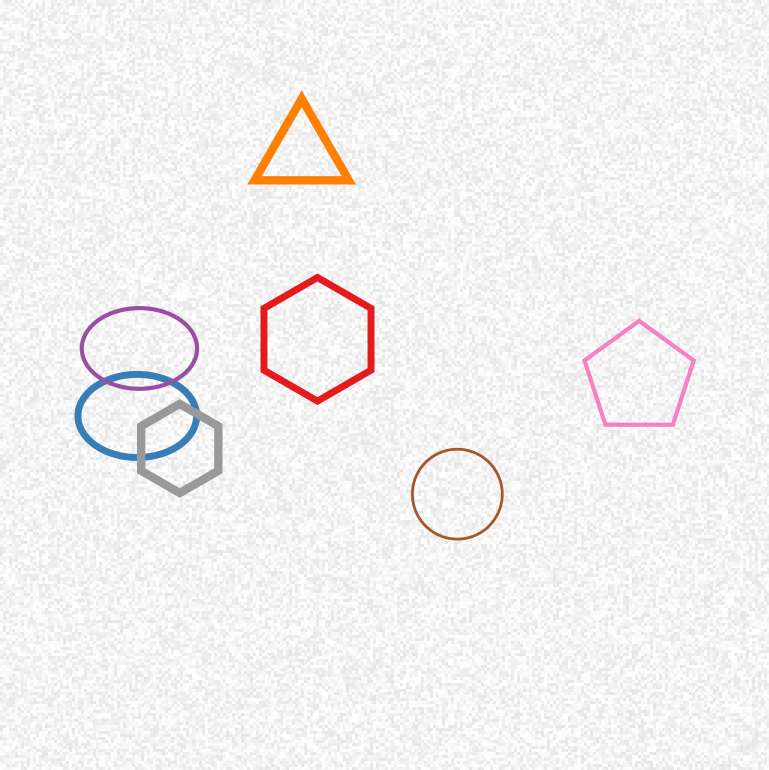[{"shape": "hexagon", "thickness": 2.5, "radius": 0.4, "center": [0.412, 0.559]}, {"shape": "oval", "thickness": 2.5, "radius": 0.39, "center": [0.178, 0.46]}, {"shape": "oval", "thickness": 1.5, "radius": 0.37, "center": [0.181, 0.547]}, {"shape": "triangle", "thickness": 3, "radius": 0.35, "center": [0.392, 0.801]}, {"shape": "circle", "thickness": 1, "radius": 0.29, "center": [0.594, 0.358]}, {"shape": "pentagon", "thickness": 1.5, "radius": 0.37, "center": [0.83, 0.509]}, {"shape": "hexagon", "thickness": 3, "radius": 0.29, "center": [0.233, 0.418]}]